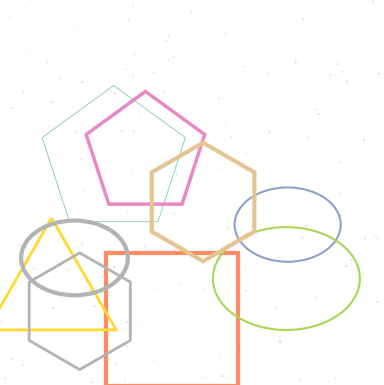[{"shape": "pentagon", "thickness": 0.5, "radius": 0.98, "center": [0.295, 0.582]}, {"shape": "square", "thickness": 3, "radius": 0.86, "center": [0.447, 0.17]}, {"shape": "oval", "thickness": 1.5, "radius": 0.69, "center": [0.747, 0.417]}, {"shape": "pentagon", "thickness": 2.5, "radius": 0.81, "center": [0.378, 0.601]}, {"shape": "oval", "thickness": 1.5, "radius": 0.95, "center": [0.744, 0.277]}, {"shape": "triangle", "thickness": 2, "radius": 0.97, "center": [0.134, 0.24]}, {"shape": "hexagon", "thickness": 3, "radius": 0.77, "center": [0.527, 0.475]}, {"shape": "hexagon", "thickness": 2, "radius": 0.76, "center": [0.207, 0.192]}, {"shape": "oval", "thickness": 3, "radius": 0.69, "center": [0.193, 0.33]}]